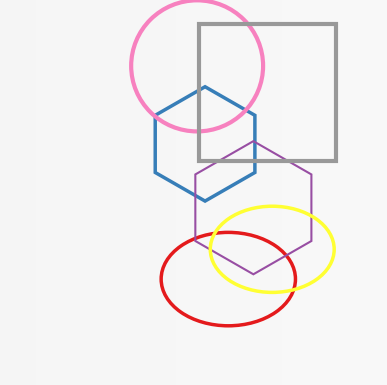[{"shape": "oval", "thickness": 2.5, "radius": 0.87, "center": [0.589, 0.275]}, {"shape": "hexagon", "thickness": 2.5, "radius": 0.74, "center": [0.529, 0.626]}, {"shape": "hexagon", "thickness": 1.5, "radius": 0.86, "center": [0.654, 0.46]}, {"shape": "oval", "thickness": 2.5, "radius": 0.8, "center": [0.703, 0.352]}, {"shape": "circle", "thickness": 3, "radius": 0.85, "center": [0.509, 0.829]}, {"shape": "square", "thickness": 3, "radius": 0.89, "center": [0.691, 0.76]}]